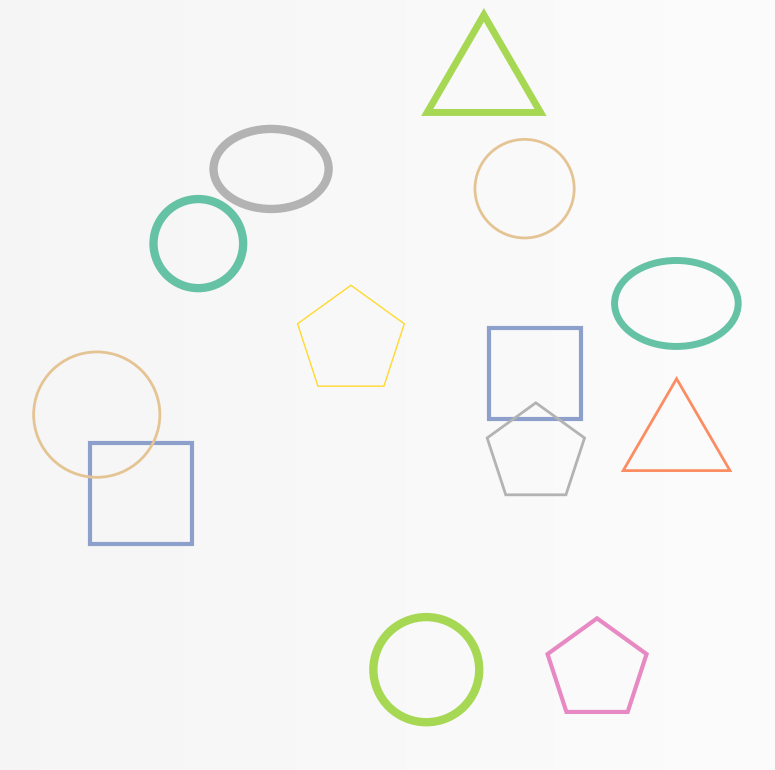[{"shape": "circle", "thickness": 3, "radius": 0.29, "center": [0.256, 0.684]}, {"shape": "oval", "thickness": 2.5, "radius": 0.4, "center": [0.873, 0.606]}, {"shape": "triangle", "thickness": 1, "radius": 0.4, "center": [0.873, 0.429]}, {"shape": "square", "thickness": 1.5, "radius": 0.3, "center": [0.69, 0.515]}, {"shape": "square", "thickness": 1.5, "radius": 0.33, "center": [0.182, 0.359]}, {"shape": "pentagon", "thickness": 1.5, "radius": 0.34, "center": [0.77, 0.13]}, {"shape": "triangle", "thickness": 2.5, "radius": 0.42, "center": [0.624, 0.896]}, {"shape": "circle", "thickness": 3, "radius": 0.34, "center": [0.55, 0.13]}, {"shape": "pentagon", "thickness": 0.5, "radius": 0.36, "center": [0.453, 0.557]}, {"shape": "circle", "thickness": 1, "radius": 0.41, "center": [0.125, 0.462]}, {"shape": "circle", "thickness": 1, "radius": 0.32, "center": [0.677, 0.755]}, {"shape": "pentagon", "thickness": 1, "radius": 0.33, "center": [0.691, 0.411]}, {"shape": "oval", "thickness": 3, "radius": 0.37, "center": [0.35, 0.781]}]